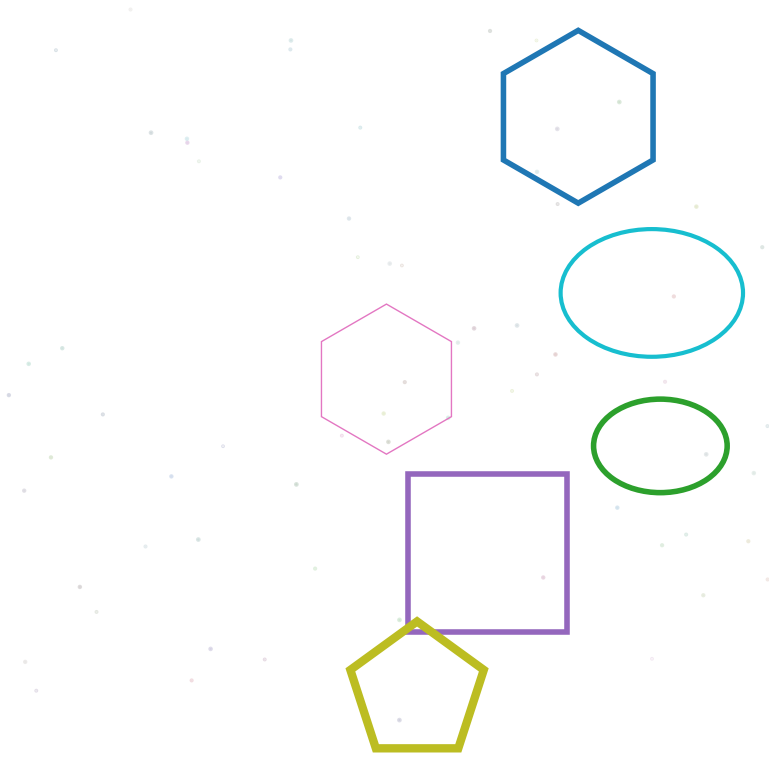[{"shape": "hexagon", "thickness": 2, "radius": 0.56, "center": [0.751, 0.848]}, {"shape": "oval", "thickness": 2, "radius": 0.43, "center": [0.858, 0.421]}, {"shape": "square", "thickness": 2, "radius": 0.52, "center": [0.634, 0.282]}, {"shape": "hexagon", "thickness": 0.5, "radius": 0.49, "center": [0.502, 0.508]}, {"shape": "pentagon", "thickness": 3, "radius": 0.46, "center": [0.542, 0.102]}, {"shape": "oval", "thickness": 1.5, "radius": 0.59, "center": [0.847, 0.62]}]